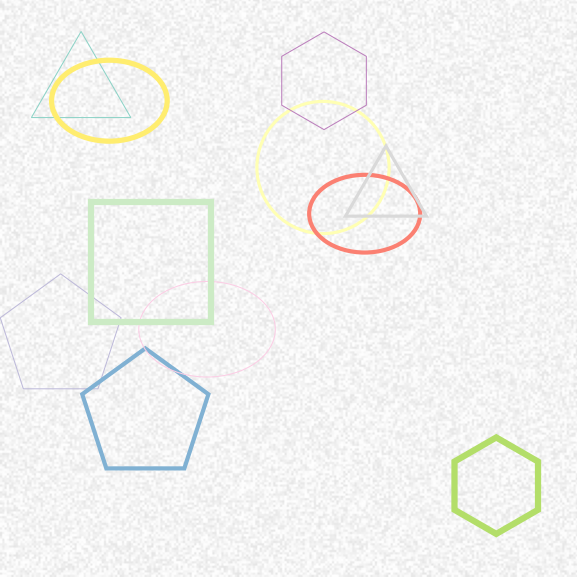[{"shape": "triangle", "thickness": 0.5, "radius": 0.5, "center": [0.14, 0.845]}, {"shape": "circle", "thickness": 1.5, "radius": 0.57, "center": [0.559, 0.709]}, {"shape": "pentagon", "thickness": 0.5, "radius": 0.55, "center": [0.105, 0.415]}, {"shape": "oval", "thickness": 2, "radius": 0.48, "center": [0.631, 0.629]}, {"shape": "pentagon", "thickness": 2, "radius": 0.57, "center": [0.252, 0.281]}, {"shape": "hexagon", "thickness": 3, "radius": 0.42, "center": [0.859, 0.158]}, {"shape": "oval", "thickness": 0.5, "radius": 0.59, "center": [0.359, 0.429]}, {"shape": "triangle", "thickness": 1.5, "radius": 0.4, "center": [0.668, 0.665]}, {"shape": "hexagon", "thickness": 0.5, "radius": 0.42, "center": [0.561, 0.859]}, {"shape": "square", "thickness": 3, "radius": 0.52, "center": [0.261, 0.545]}, {"shape": "oval", "thickness": 2.5, "radius": 0.5, "center": [0.189, 0.825]}]